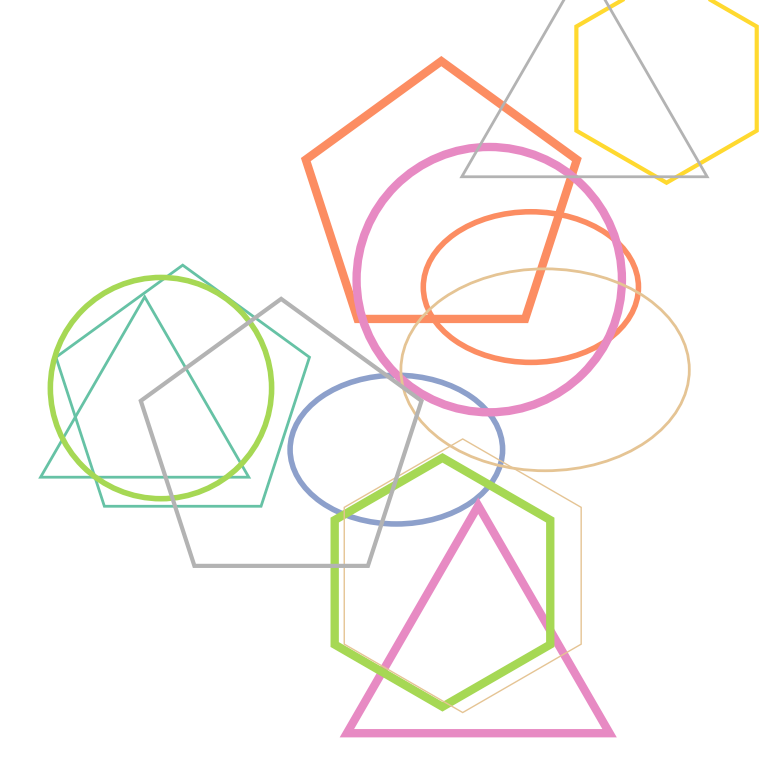[{"shape": "pentagon", "thickness": 1, "radius": 0.87, "center": [0.237, 0.483]}, {"shape": "triangle", "thickness": 1, "radius": 0.78, "center": [0.188, 0.458]}, {"shape": "pentagon", "thickness": 3, "radius": 0.93, "center": [0.573, 0.736]}, {"shape": "oval", "thickness": 2, "radius": 0.7, "center": [0.689, 0.627]}, {"shape": "oval", "thickness": 2, "radius": 0.69, "center": [0.515, 0.416]}, {"shape": "circle", "thickness": 3, "radius": 0.86, "center": [0.635, 0.637]}, {"shape": "triangle", "thickness": 3, "radius": 0.98, "center": [0.621, 0.146]}, {"shape": "hexagon", "thickness": 3, "radius": 0.81, "center": [0.575, 0.244]}, {"shape": "circle", "thickness": 2, "radius": 0.72, "center": [0.209, 0.496]}, {"shape": "hexagon", "thickness": 1.5, "radius": 0.68, "center": [0.866, 0.898]}, {"shape": "hexagon", "thickness": 0.5, "radius": 0.89, "center": [0.601, 0.252]}, {"shape": "oval", "thickness": 1, "radius": 0.94, "center": [0.708, 0.52]}, {"shape": "pentagon", "thickness": 1.5, "radius": 0.96, "center": [0.365, 0.42]}, {"shape": "triangle", "thickness": 1, "radius": 0.92, "center": [0.759, 0.862]}]